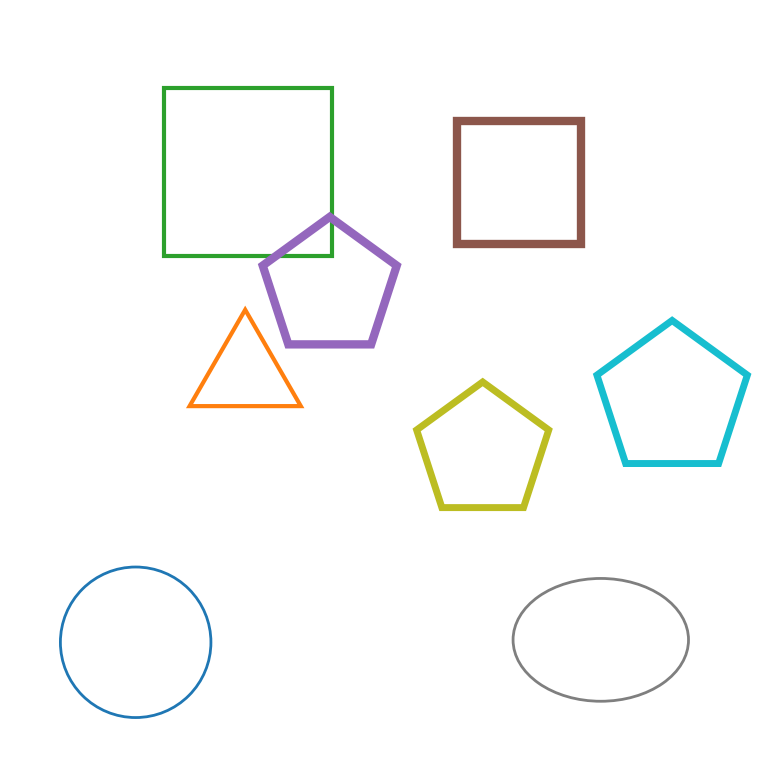[{"shape": "circle", "thickness": 1, "radius": 0.49, "center": [0.176, 0.166]}, {"shape": "triangle", "thickness": 1.5, "radius": 0.42, "center": [0.318, 0.514]}, {"shape": "square", "thickness": 1.5, "radius": 0.55, "center": [0.322, 0.777]}, {"shape": "pentagon", "thickness": 3, "radius": 0.46, "center": [0.428, 0.627]}, {"shape": "square", "thickness": 3, "radius": 0.4, "center": [0.674, 0.763]}, {"shape": "oval", "thickness": 1, "radius": 0.57, "center": [0.78, 0.169]}, {"shape": "pentagon", "thickness": 2.5, "radius": 0.45, "center": [0.627, 0.414]}, {"shape": "pentagon", "thickness": 2.5, "radius": 0.51, "center": [0.873, 0.481]}]